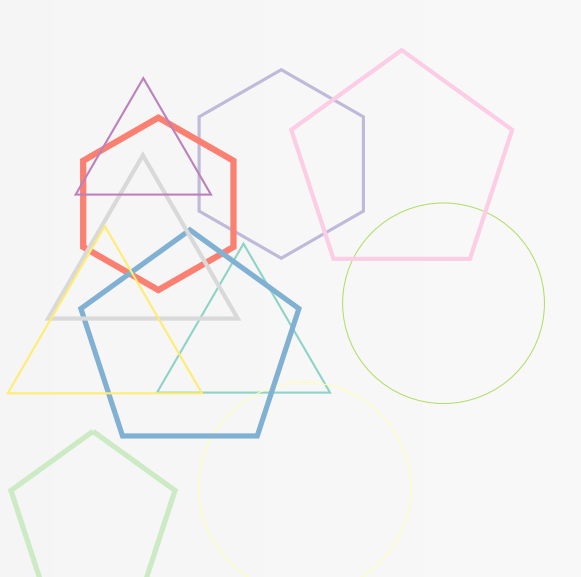[{"shape": "triangle", "thickness": 1, "radius": 0.86, "center": [0.419, 0.405]}, {"shape": "circle", "thickness": 0.5, "radius": 0.91, "center": [0.524, 0.155]}, {"shape": "hexagon", "thickness": 1.5, "radius": 0.82, "center": [0.484, 0.715]}, {"shape": "hexagon", "thickness": 3, "radius": 0.75, "center": [0.272, 0.646]}, {"shape": "pentagon", "thickness": 2.5, "radius": 0.99, "center": [0.327, 0.404]}, {"shape": "circle", "thickness": 0.5, "radius": 0.87, "center": [0.763, 0.474]}, {"shape": "pentagon", "thickness": 2, "radius": 1.0, "center": [0.691, 0.713]}, {"shape": "triangle", "thickness": 2, "radius": 0.94, "center": [0.246, 0.542]}, {"shape": "triangle", "thickness": 1, "radius": 0.67, "center": [0.247, 0.729]}, {"shape": "pentagon", "thickness": 2.5, "radius": 0.74, "center": [0.16, 0.104]}, {"shape": "triangle", "thickness": 1, "radius": 0.96, "center": [0.18, 0.415]}]